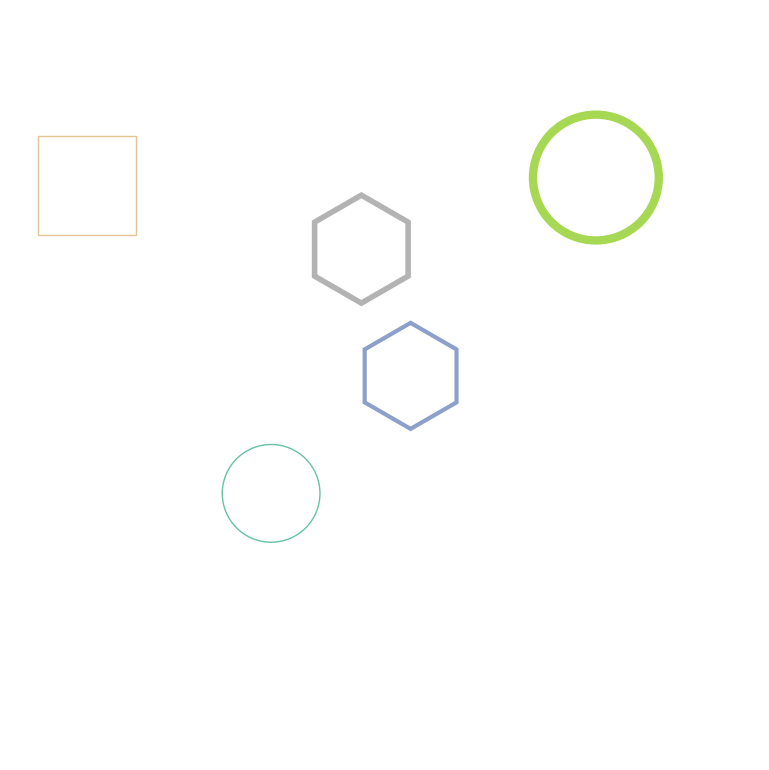[{"shape": "circle", "thickness": 0.5, "radius": 0.32, "center": [0.352, 0.359]}, {"shape": "hexagon", "thickness": 1.5, "radius": 0.34, "center": [0.533, 0.512]}, {"shape": "circle", "thickness": 3, "radius": 0.41, "center": [0.774, 0.769]}, {"shape": "square", "thickness": 0.5, "radius": 0.32, "center": [0.113, 0.759]}, {"shape": "hexagon", "thickness": 2, "radius": 0.35, "center": [0.469, 0.676]}]